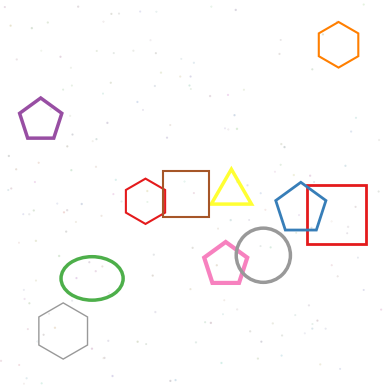[{"shape": "square", "thickness": 2, "radius": 0.38, "center": [0.875, 0.442]}, {"shape": "hexagon", "thickness": 1.5, "radius": 0.29, "center": [0.378, 0.477]}, {"shape": "pentagon", "thickness": 2, "radius": 0.34, "center": [0.781, 0.458]}, {"shape": "oval", "thickness": 2.5, "radius": 0.4, "center": [0.239, 0.277]}, {"shape": "pentagon", "thickness": 2.5, "radius": 0.29, "center": [0.106, 0.688]}, {"shape": "hexagon", "thickness": 1.5, "radius": 0.3, "center": [0.879, 0.884]}, {"shape": "triangle", "thickness": 2.5, "radius": 0.3, "center": [0.601, 0.5]}, {"shape": "square", "thickness": 1.5, "radius": 0.3, "center": [0.483, 0.495]}, {"shape": "pentagon", "thickness": 3, "radius": 0.29, "center": [0.586, 0.313]}, {"shape": "circle", "thickness": 2.5, "radius": 0.35, "center": [0.684, 0.337]}, {"shape": "hexagon", "thickness": 1, "radius": 0.36, "center": [0.164, 0.14]}]